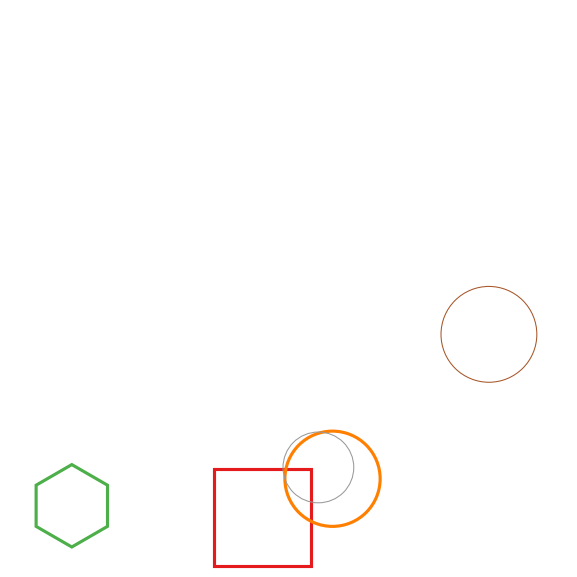[{"shape": "square", "thickness": 1.5, "radius": 0.42, "center": [0.455, 0.104]}, {"shape": "hexagon", "thickness": 1.5, "radius": 0.36, "center": [0.124, 0.123]}, {"shape": "circle", "thickness": 1.5, "radius": 0.41, "center": [0.576, 0.17]}, {"shape": "circle", "thickness": 0.5, "radius": 0.41, "center": [0.847, 0.42]}, {"shape": "circle", "thickness": 0.5, "radius": 0.31, "center": [0.551, 0.19]}]